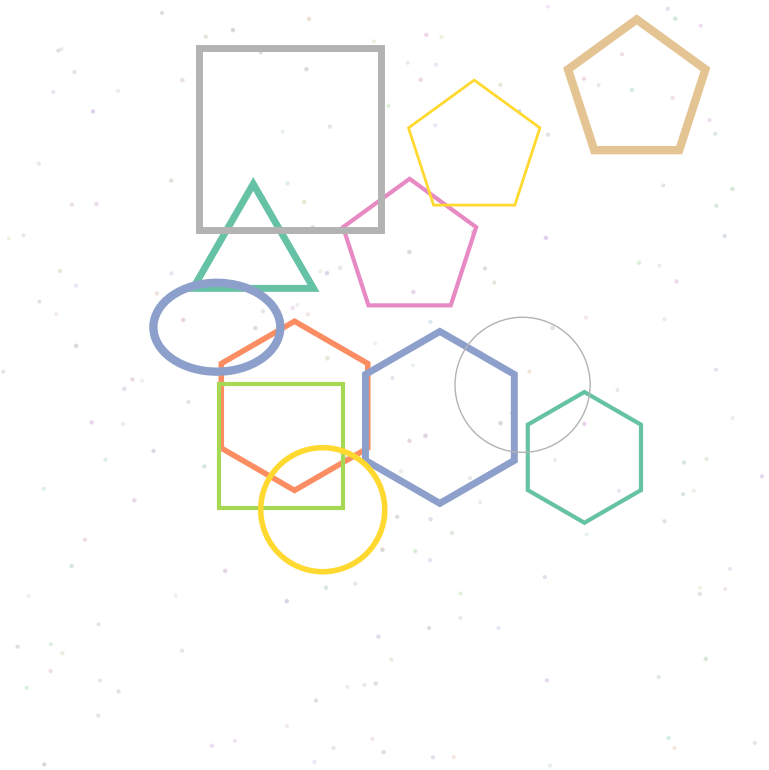[{"shape": "triangle", "thickness": 2.5, "radius": 0.45, "center": [0.329, 0.671]}, {"shape": "hexagon", "thickness": 1.5, "radius": 0.42, "center": [0.759, 0.406]}, {"shape": "hexagon", "thickness": 2, "radius": 0.55, "center": [0.383, 0.473]}, {"shape": "oval", "thickness": 3, "radius": 0.41, "center": [0.282, 0.575]}, {"shape": "hexagon", "thickness": 2.5, "radius": 0.56, "center": [0.571, 0.458]}, {"shape": "pentagon", "thickness": 1.5, "radius": 0.45, "center": [0.532, 0.677]}, {"shape": "square", "thickness": 1.5, "radius": 0.4, "center": [0.365, 0.42]}, {"shape": "pentagon", "thickness": 1, "radius": 0.45, "center": [0.616, 0.806]}, {"shape": "circle", "thickness": 2, "radius": 0.4, "center": [0.419, 0.338]}, {"shape": "pentagon", "thickness": 3, "radius": 0.47, "center": [0.827, 0.881]}, {"shape": "circle", "thickness": 0.5, "radius": 0.44, "center": [0.679, 0.5]}, {"shape": "square", "thickness": 2.5, "radius": 0.59, "center": [0.377, 0.819]}]